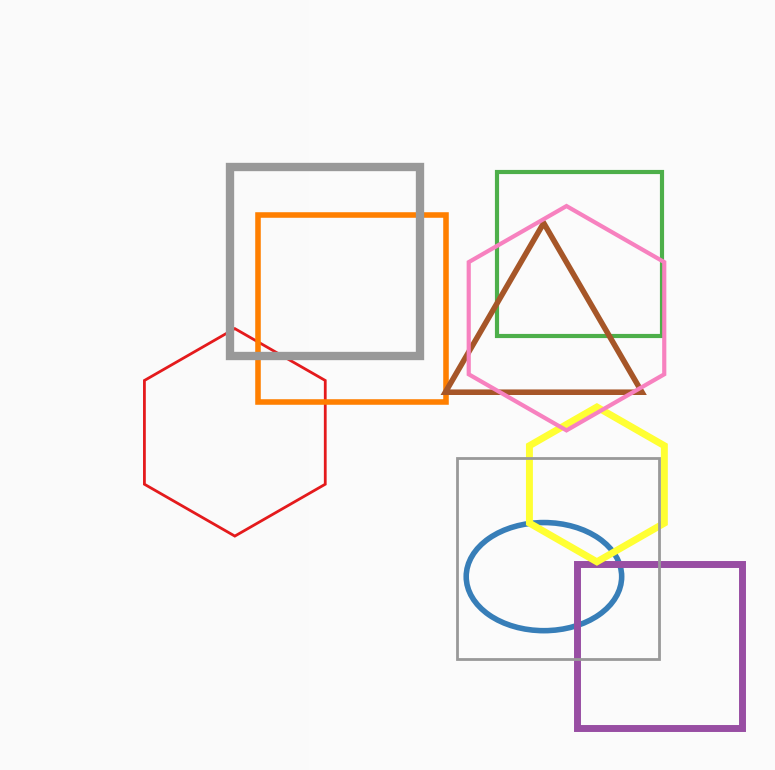[{"shape": "hexagon", "thickness": 1, "radius": 0.67, "center": [0.303, 0.439]}, {"shape": "oval", "thickness": 2, "radius": 0.5, "center": [0.702, 0.251]}, {"shape": "square", "thickness": 1.5, "radius": 0.53, "center": [0.748, 0.67]}, {"shape": "square", "thickness": 2.5, "radius": 0.53, "center": [0.851, 0.161]}, {"shape": "square", "thickness": 2, "radius": 0.61, "center": [0.454, 0.6]}, {"shape": "hexagon", "thickness": 2.5, "radius": 0.5, "center": [0.77, 0.371]}, {"shape": "triangle", "thickness": 2, "radius": 0.73, "center": [0.702, 0.564]}, {"shape": "hexagon", "thickness": 1.5, "radius": 0.73, "center": [0.731, 0.587]}, {"shape": "square", "thickness": 1, "radius": 0.65, "center": [0.72, 0.275]}, {"shape": "square", "thickness": 3, "radius": 0.61, "center": [0.419, 0.661]}]